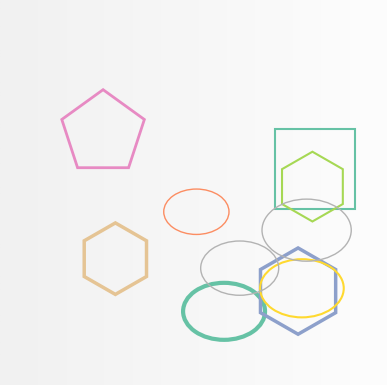[{"shape": "oval", "thickness": 3, "radius": 0.53, "center": [0.578, 0.191]}, {"shape": "square", "thickness": 1.5, "radius": 0.51, "center": [0.813, 0.561]}, {"shape": "oval", "thickness": 1, "radius": 0.42, "center": [0.507, 0.45]}, {"shape": "hexagon", "thickness": 2.5, "radius": 0.56, "center": [0.769, 0.244]}, {"shape": "pentagon", "thickness": 2, "radius": 0.56, "center": [0.266, 0.655]}, {"shape": "hexagon", "thickness": 1.5, "radius": 0.45, "center": [0.806, 0.515]}, {"shape": "oval", "thickness": 1.5, "radius": 0.54, "center": [0.779, 0.251]}, {"shape": "hexagon", "thickness": 2.5, "radius": 0.46, "center": [0.298, 0.328]}, {"shape": "oval", "thickness": 1, "radius": 0.5, "center": [0.619, 0.304]}, {"shape": "oval", "thickness": 1, "radius": 0.58, "center": [0.791, 0.402]}]